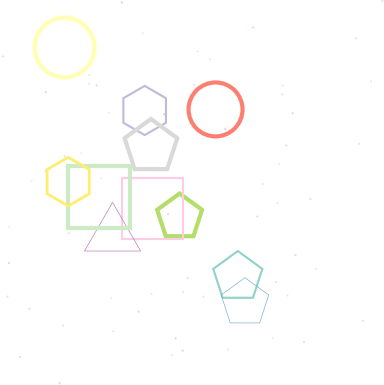[{"shape": "pentagon", "thickness": 1.5, "radius": 0.34, "center": [0.618, 0.281]}, {"shape": "circle", "thickness": 3, "radius": 0.39, "center": [0.168, 0.877]}, {"shape": "hexagon", "thickness": 1.5, "radius": 0.32, "center": [0.376, 0.713]}, {"shape": "circle", "thickness": 3, "radius": 0.35, "center": [0.56, 0.716]}, {"shape": "pentagon", "thickness": 0.5, "radius": 0.32, "center": [0.636, 0.214]}, {"shape": "pentagon", "thickness": 3, "radius": 0.31, "center": [0.467, 0.436]}, {"shape": "square", "thickness": 1.5, "radius": 0.4, "center": [0.396, 0.457]}, {"shape": "pentagon", "thickness": 3, "radius": 0.36, "center": [0.392, 0.619]}, {"shape": "triangle", "thickness": 0.5, "radius": 0.42, "center": [0.292, 0.39]}, {"shape": "square", "thickness": 3, "radius": 0.4, "center": [0.257, 0.488]}, {"shape": "hexagon", "thickness": 2, "radius": 0.32, "center": [0.177, 0.528]}]